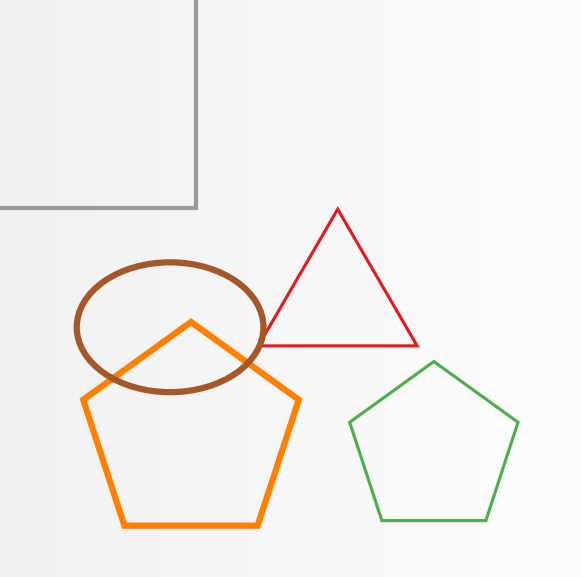[{"shape": "triangle", "thickness": 1.5, "radius": 0.79, "center": [0.581, 0.479]}, {"shape": "pentagon", "thickness": 1.5, "radius": 0.76, "center": [0.746, 0.221]}, {"shape": "pentagon", "thickness": 3, "radius": 0.97, "center": [0.329, 0.247]}, {"shape": "oval", "thickness": 3, "radius": 0.8, "center": [0.293, 0.432]}, {"shape": "square", "thickness": 2, "radius": 0.96, "center": [0.145, 0.831]}]